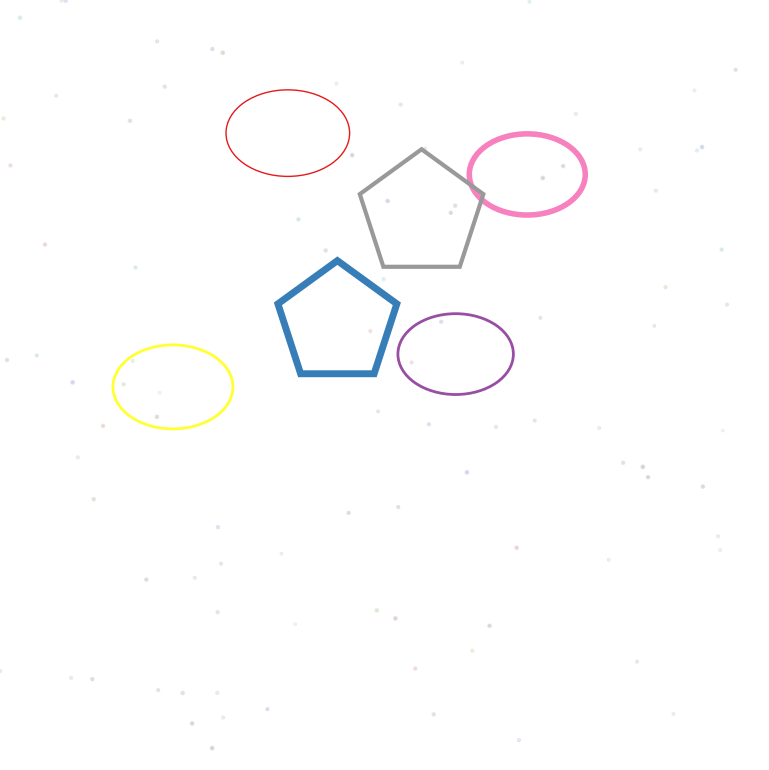[{"shape": "oval", "thickness": 0.5, "radius": 0.4, "center": [0.374, 0.827]}, {"shape": "pentagon", "thickness": 2.5, "radius": 0.41, "center": [0.438, 0.58]}, {"shape": "oval", "thickness": 1, "radius": 0.37, "center": [0.592, 0.54]}, {"shape": "oval", "thickness": 1, "radius": 0.39, "center": [0.225, 0.498]}, {"shape": "oval", "thickness": 2, "radius": 0.38, "center": [0.685, 0.773]}, {"shape": "pentagon", "thickness": 1.5, "radius": 0.42, "center": [0.547, 0.722]}]